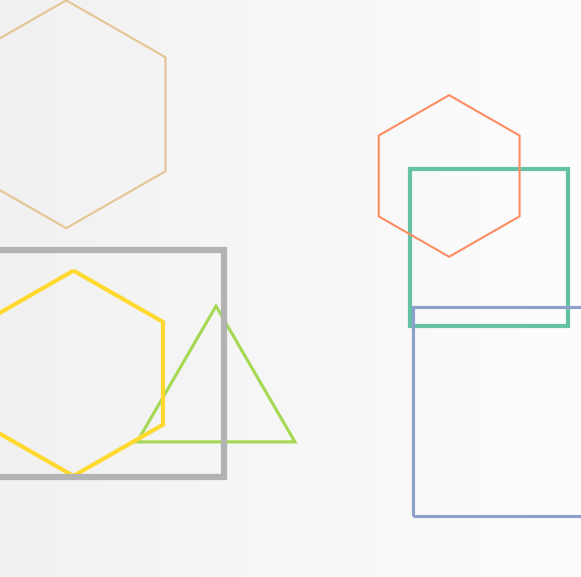[{"shape": "square", "thickness": 2, "radius": 0.68, "center": [0.842, 0.57]}, {"shape": "hexagon", "thickness": 1, "radius": 0.7, "center": [0.773, 0.694]}, {"shape": "square", "thickness": 1.5, "radius": 0.91, "center": [0.892, 0.287]}, {"shape": "triangle", "thickness": 1.5, "radius": 0.78, "center": [0.372, 0.312]}, {"shape": "hexagon", "thickness": 2, "radius": 0.89, "center": [0.126, 0.353]}, {"shape": "hexagon", "thickness": 1, "radius": 0.99, "center": [0.114, 0.801]}, {"shape": "square", "thickness": 3, "radius": 0.98, "center": [0.189, 0.37]}]